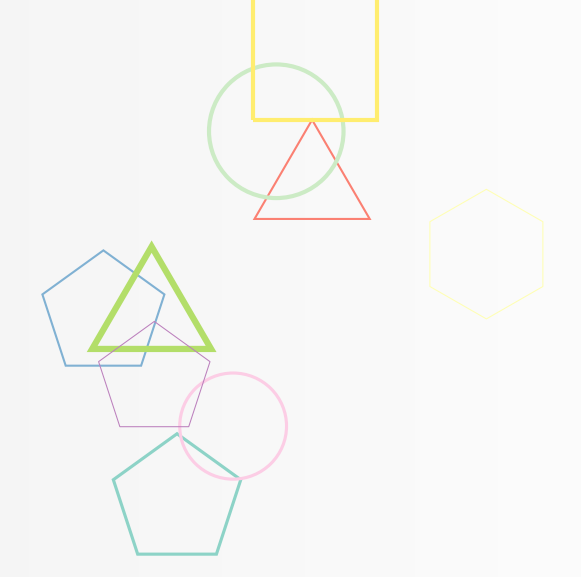[{"shape": "pentagon", "thickness": 1.5, "radius": 0.58, "center": [0.305, 0.133]}, {"shape": "hexagon", "thickness": 0.5, "radius": 0.56, "center": [0.837, 0.559]}, {"shape": "triangle", "thickness": 1, "radius": 0.57, "center": [0.537, 0.677]}, {"shape": "pentagon", "thickness": 1, "radius": 0.55, "center": [0.178, 0.455]}, {"shape": "triangle", "thickness": 3, "radius": 0.59, "center": [0.261, 0.454]}, {"shape": "circle", "thickness": 1.5, "radius": 0.46, "center": [0.401, 0.261]}, {"shape": "pentagon", "thickness": 0.5, "radius": 0.5, "center": [0.265, 0.342]}, {"shape": "circle", "thickness": 2, "radius": 0.58, "center": [0.475, 0.772]}, {"shape": "square", "thickness": 2, "radius": 0.53, "center": [0.541, 0.898]}]